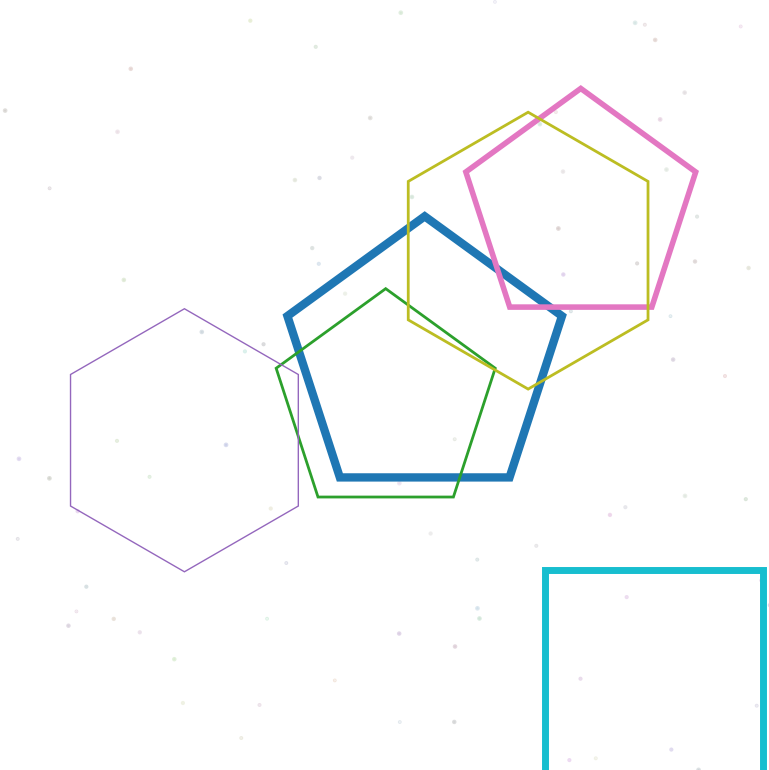[{"shape": "pentagon", "thickness": 3, "radius": 0.94, "center": [0.552, 0.532]}, {"shape": "pentagon", "thickness": 1, "radius": 0.75, "center": [0.501, 0.476]}, {"shape": "hexagon", "thickness": 0.5, "radius": 0.85, "center": [0.24, 0.428]}, {"shape": "pentagon", "thickness": 2, "radius": 0.78, "center": [0.754, 0.728]}, {"shape": "hexagon", "thickness": 1, "radius": 0.9, "center": [0.686, 0.674]}, {"shape": "square", "thickness": 2.5, "radius": 0.71, "center": [0.849, 0.118]}]